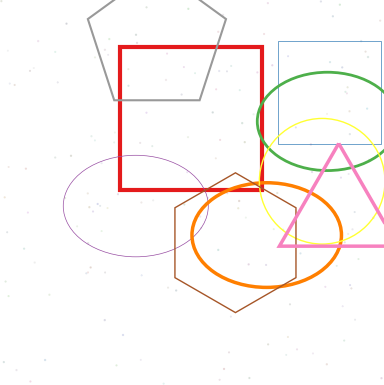[{"shape": "square", "thickness": 3, "radius": 0.92, "center": [0.497, 0.692]}, {"shape": "square", "thickness": 0.5, "radius": 0.67, "center": [0.855, 0.759]}, {"shape": "oval", "thickness": 2, "radius": 0.91, "center": [0.851, 0.685]}, {"shape": "oval", "thickness": 0.5, "radius": 0.94, "center": [0.353, 0.465]}, {"shape": "oval", "thickness": 2.5, "radius": 0.97, "center": [0.693, 0.389]}, {"shape": "circle", "thickness": 1, "radius": 0.82, "center": [0.837, 0.529]}, {"shape": "hexagon", "thickness": 1, "radius": 0.91, "center": [0.612, 0.37]}, {"shape": "triangle", "thickness": 2.5, "radius": 0.89, "center": [0.88, 0.45]}, {"shape": "pentagon", "thickness": 1.5, "radius": 0.94, "center": [0.408, 0.892]}]